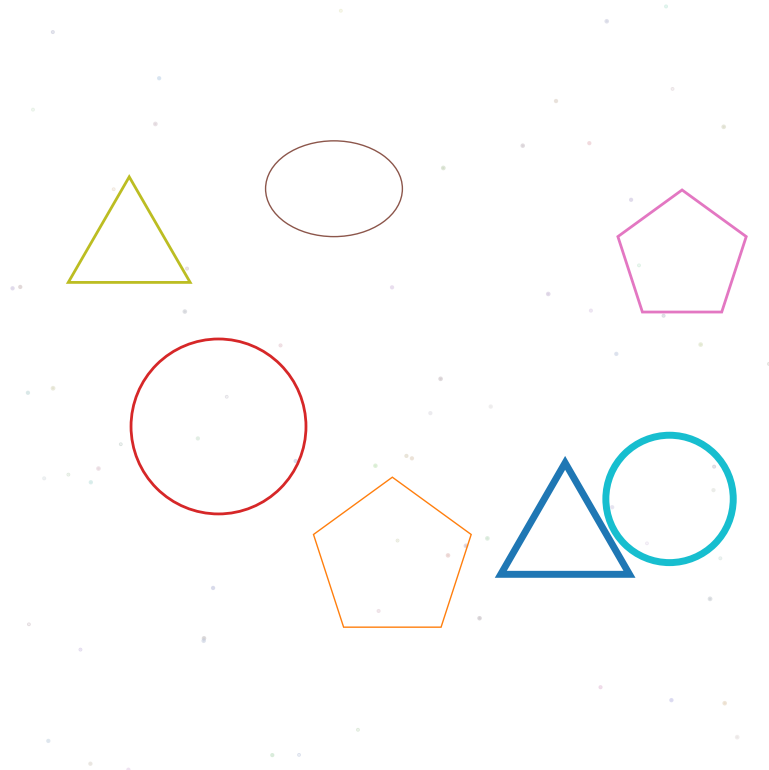[{"shape": "triangle", "thickness": 2.5, "radius": 0.48, "center": [0.734, 0.302]}, {"shape": "pentagon", "thickness": 0.5, "radius": 0.54, "center": [0.51, 0.273]}, {"shape": "circle", "thickness": 1, "radius": 0.57, "center": [0.284, 0.446]}, {"shape": "oval", "thickness": 0.5, "radius": 0.44, "center": [0.434, 0.755]}, {"shape": "pentagon", "thickness": 1, "radius": 0.44, "center": [0.886, 0.666]}, {"shape": "triangle", "thickness": 1, "radius": 0.46, "center": [0.168, 0.679]}, {"shape": "circle", "thickness": 2.5, "radius": 0.41, "center": [0.87, 0.352]}]